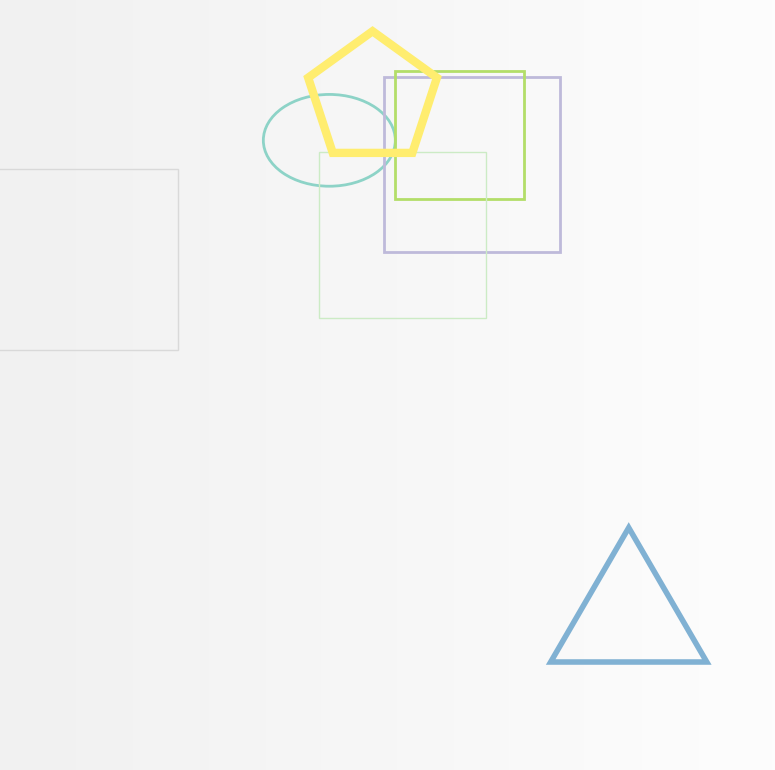[{"shape": "oval", "thickness": 1, "radius": 0.43, "center": [0.425, 0.818]}, {"shape": "square", "thickness": 1, "radius": 0.57, "center": [0.609, 0.787]}, {"shape": "triangle", "thickness": 2, "radius": 0.58, "center": [0.811, 0.198]}, {"shape": "square", "thickness": 1, "radius": 0.42, "center": [0.593, 0.825]}, {"shape": "square", "thickness": 0.5, "radius": 0.59, "center": [0.112, 0.663]}, {"shape": "square", "thickness": 0.5, "radius": 0.54, "center": [0.519, 0.695]}, {"shape": "pentagon", "thickness": 3, "radius": 0.44, "center": [0.481, 0.872]}]